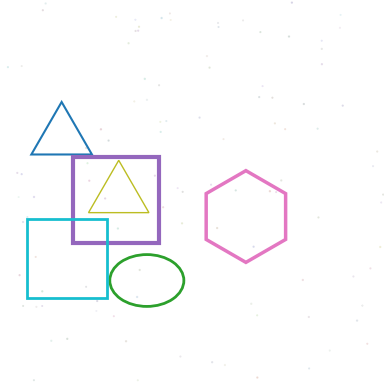[{"shape": "triangle", "thickness": 1.5, "radius": 0.45, "center": [0.16, 0.644]}, {"shape": "oval", "thickness": 2, "radius": 0.48, "center": [0.381, 0.271]}, {"shape": "square", "thickness": 3, "radius": 0.56, "center": [0.302, 0.48]}, {"shape": "hexagon", "thickness": 2.5, "radius": 0.6, "center": [0.639, 0.438]}, {"shape": "triangle", "thickness": 1, "radius": 0.45, "center": [0.308, 0.493]}, {"shape": "square", "thickness": 2, "radius": 0.52, "center": [0.174, 0.329]}]